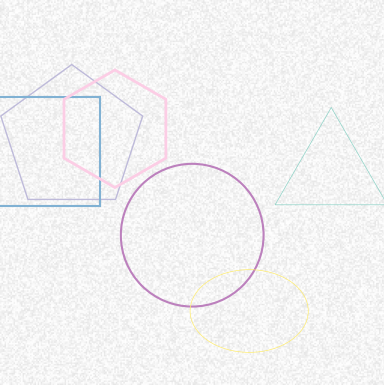[{"shape": "triangle", "thickness": 0.5, "radius": 0.84, "center": [0.86, 0.552]}, {"shape": "pentagon", "thickness": 1, "radius": 0.97, "center": [0.186, 0.639]}, {"shape": "square", "thickness": 1.5, "radius": 0.71, "center": [0.117, 0.606]}, {"shape": "hexagon", "thickness": 2, "radius": 0.76, "center": [0.299, 0.666]}, {"shape": "circle", "thickness": 1.5, "radius": 0.93, "center": [0.499, 0.389]}, {"shape": "oval", "thickness": 0.5, "radius": 0.77, "center": [0.647, 0.192]}]